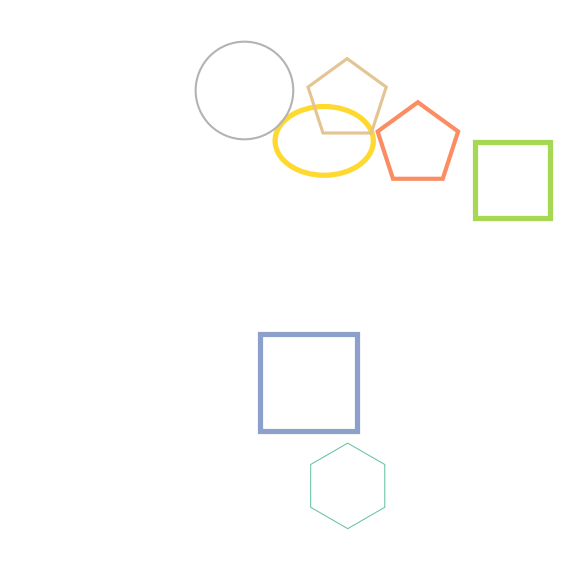[{"shape": "hexagon", "thickness": 0.5, "radius": 0.37, "center": [0.602, 0.158]}, {"shape": "pentagon", "thickness": 2, "radius": 0.37, "center": [0.724, 0.749]}, {"shape": "square", "thickness": 2.5, "radius": 0.42, "center": [0.534, 0.336]}, {"shape": "square", "thickness": 2.5, "radius": 0.33, "center": [0.887, 0.687]}, {"shape": "oval", "thickness": 2.5, "radius": 0.43, "center": [0.561, 0.755]}, {"shape": "pentagon", "thickness": 1.5, "radius": 0.36, "center": [0.601, 0.826]}, {"shape": "circle", "thickness": 1, "radius": 0.42, "center": [0.423, 0.842]}]